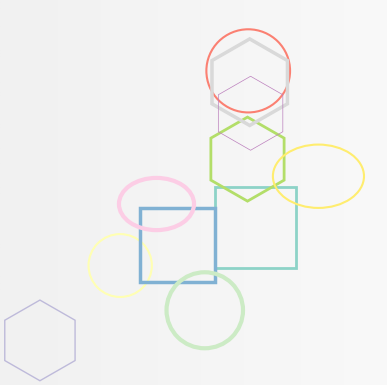[{"shape": "square", "thickness": 2, "radius": 0.53, "center": [0.66, 0.408]}, {"shape": "circle", "thickness": 1.5, "radius": 0.41, "center": [0.31, 0.31]}, {"shape": "hexagon", "thickness": 1, "radius": 0.52, "center": [0.103, 0.116]}, {"shape": "circle", "thickness": 1.5, "radius": 0.54, "center": [0.641, 0.816]}, {"shape": "square", "thickness": 2.5, "radius": 0.48, "center": [0.458, 0.365]}, {"shape": "hexagon", "thickness": 2, "radius": 0.55, "center": [0.639, 0.587]}, {"shape": "oval", "thickness": 3, "radius": 0.48, "center": [0.404, 0.47]}, {"shape": "hexagon", "thickness": 2.5, "radius": 0.56, "center": [0.644, 0.787]}, {"shape": "hexagon", "thickness": 0.5, "radius": 0.48, "center": [0.647, 0.706]}, {"shape": "circle", "thickness": 3, "radius": 0.49, "center": [0.528, 0.194]}, {"shape": "oval", "thickness": 1.5, "radius": 0.59, "center": [0.822, 0.542]}]